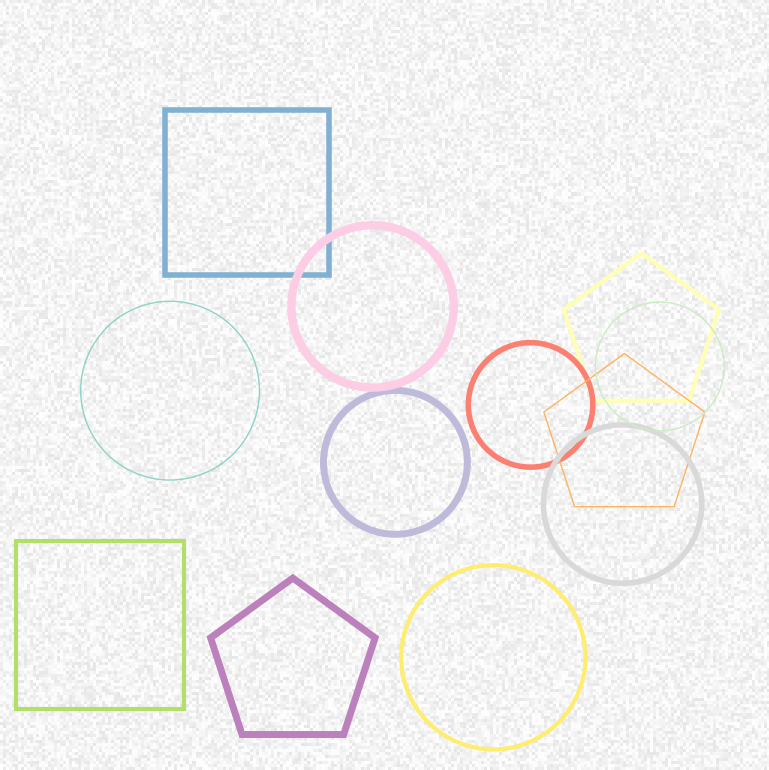[{"shape": "circle", "thickness": 0.5, "radius": 0.58, "center": [0.221, 0.493]}, {"shape": "pentagon", "thickness": 1.5, "radius": 0.53, "center": [0.833, 0.565]}, {"shape": "circle", "thickness": 2.5, "radius": 0.47, "center": [0.514, 0.4]}, {"shape": "circle", "thickness": 2, "radius": 0.4, "center": [0.689, 0.474]}, {"shape": "square", "thickness": 2, "radius": 0.53, "center": [0.321, 0.75]}, {"shape": "pentagon", "thickness": 0.5, "radius": 0.55, "center": [0.811, 0.431]}, {"shape": "square", "thickness": 1.5, "radius": 0.55, "center": [0.129, 0.188]}, {"shape": "circle", "thickness": 3, "radius": 0.53, "center": [0.484, 0.602]}, {"shape": "circle", "thickness": 2, "radius": 0.51, "center": [0.809, 0.345]}, {"shape": "pentagon", "thickness": 2.5, "radius": 0.56, "center": [0.38, 0.137]}, {"shape": "circle", "thickness": 0.5, "radius": 0.42, "center": [0.857, 0.524]}, {"shape": "circle", "thickness": 1.5, "radius": 0.6, "center": [0.641, 0.146]}]